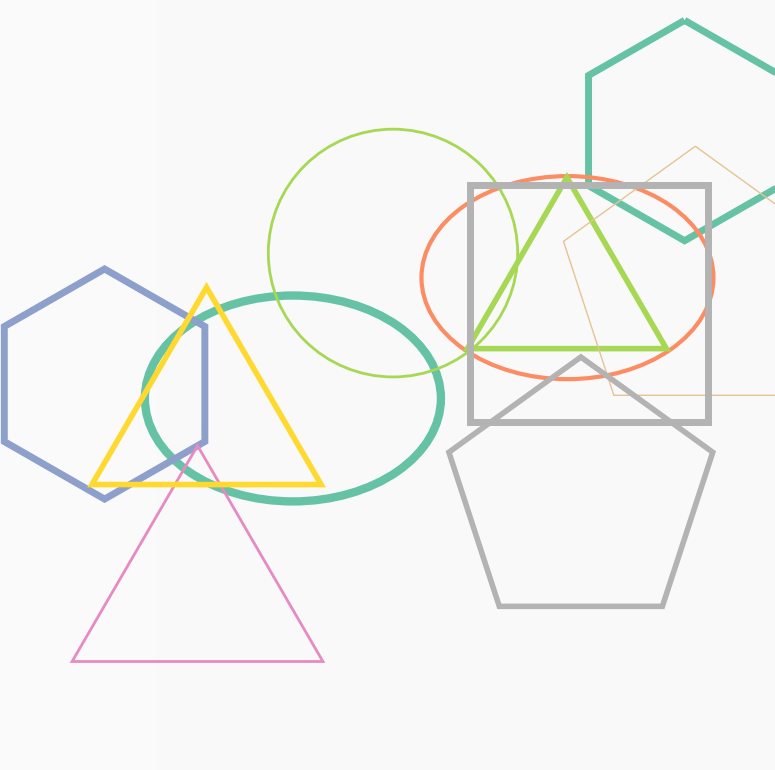[{"shape": "hexagon", "thickness": 2.5, "radius": 0.72, "center": [0.883, 0.83]}, {"shape": "oval", "thickness": 3, "radius": 0.96, "center": [0.378, 0.483]}, {"shape": "oval", "thickness": 1.5, "radius": 0.94, "center": [0.732, 0.639]}, {"shape": "hexagon", "thickness": 2.5, "radius": 0.75, "center": [0.135, 0.501]}, {"shape": "triangle", "thickness": 1, "radius": 0.93, "center": [0.255, 0.234]}, {"shape": "triangle", "thickness": 2, "radius": 0.74, "center": [0.731, 0.621]}, {"shape": "circle", "thickness": 1, "radius": 0.8, "center": [0.507, 0.671]}, {"shape": "triangle", "thickness": 2, "radius": 0.85, "center": [0.266, 0.456]}, {"shape": "pentagon", "thickness": 0.5, "radius": 0.89, "center": [0.897, 0.631]}, {"shape": "square", "thickness": 2.5, "radius": 0.77, "center": [0.76, 0.606]}, {"shape": "pentagon", "thickness": 2, "radius": 0.89, "center": [0.749, 0.357]}]